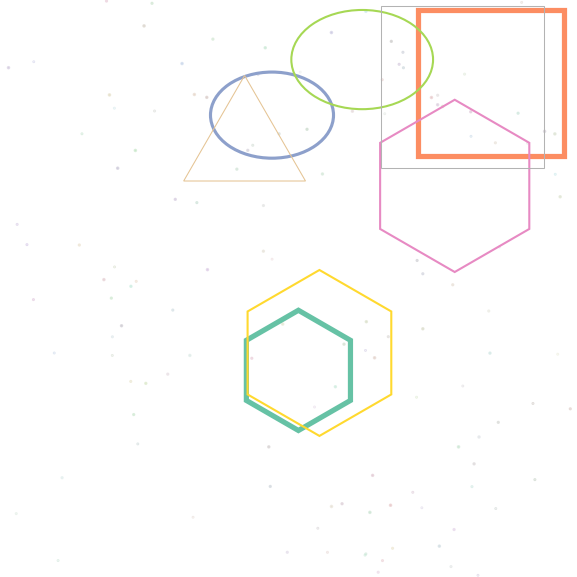[{"shape": "hexagon", "thickness": 2.5, "radius": 0.52, "center": [0.517, 0.358]}, {"shape": "square", "thickness": 2.5, "radius": 0.63, "center": [0.85, 0.855]}, {"shape": "oval", "thickness": 1.5, "radius": 0.53, "center": [0.471, 0.8]}, {"shape": "hexagon", "thickness": 1, "radius": 0.75, "center": [0.787, 0.677]}, {"shape": "oval", "thickness": 1, "radius": 0.61, "center": [0.627, 0.896]}, {"shape": "hexagon", "thickness": 1, "radius": 0.72, "center": [0.553, 0.388]}, {"shape": "triangle", "thickness": 0.5, "radius": 0.61, "center": [0.424, 0.747]}, {"shape": "square", "thickness": 0.5, "radius": 0.7, "center": [0.801, 0.848]}]